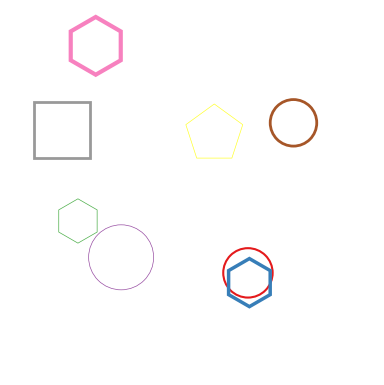[{"shape": "circle", "thickness": 1.5, "radius": 0.32, "center": [0.644, 0.291]}, {"shape": "hexagon", "thickness": 2.5, "radius": 0.31, "center": [0.648, 0.266]}, {"shape": "hexagon", "thickness": 0.5, "radius": 0.29, "center": [0.202, 0.426]}, {"shape": "circle", "thickness": 0.5, "radius": 0.42, "center": [0.315, 0.332]}, {"shape": "pentagon", "thickness": 0.5, "radius": 0.39, "center": [0.557, 0.652]}, {"shape": "circle", "thickness": 2, "radius": 0.3, "center": [0.762, 0.681]}, {"shape": "hexagon", "thickness": 3, "radius": 0.37, "center": [0.249, 0.881]}, {"shape": "square", "thickness": 2, "radius": 0.36, "center": [0.161, 0.662]}]